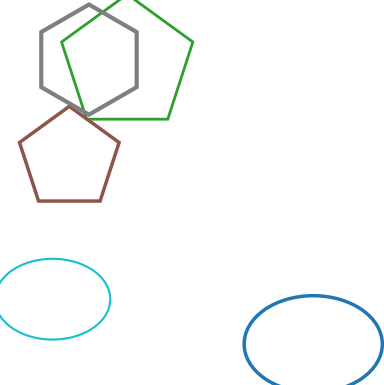[{"shape": "oval", "thickness": 2.5, "radius": 0.9, "center": [0.814, 0.106]}, {"shape": "pentagon", "thickness": 2, "radius": 0.9, "center": [0.33, 0.835]}, {"shape": "pentagon", "thickness": 2.5, "radius": 0.68, "center": [0.18, 0.588]}, {"shape": "hexagon", "thickness": 3, "radius": 0.72, "center": [0.231, 0.845]}, {"shape": "oval", "thickness": 1.5, "radius": 0.75, "center": [0.137, 0.223]}]